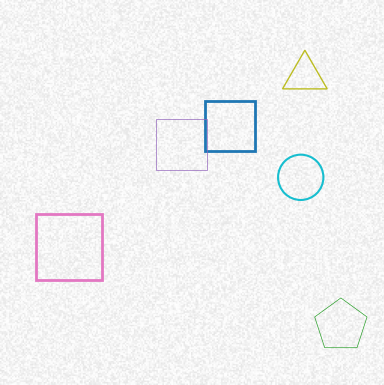[{"shape": "square", "thickness": 2, "radius": 0.33, "center": [0.597, 0.672]}, {"shape": "pentagon", "thickness": 0.5, "radius": 0.36, "center": [0.885, 0.155]}, {"shape": "square", "thickness": 0.5, "radius": 0.33, "center": [0.471, 0.625]}, {"shape": "square", "thickness": 2, "radius": 0.42, "center": [0.179, 0.359]}, {"shape": "triangle", "thickness": 1, "radius": 0.33, "center": [0.792, 0.803]}, {"shape": "circle", "thickness": 1.5, "radius": 0.29, "center": [0.781, 0.539]}]